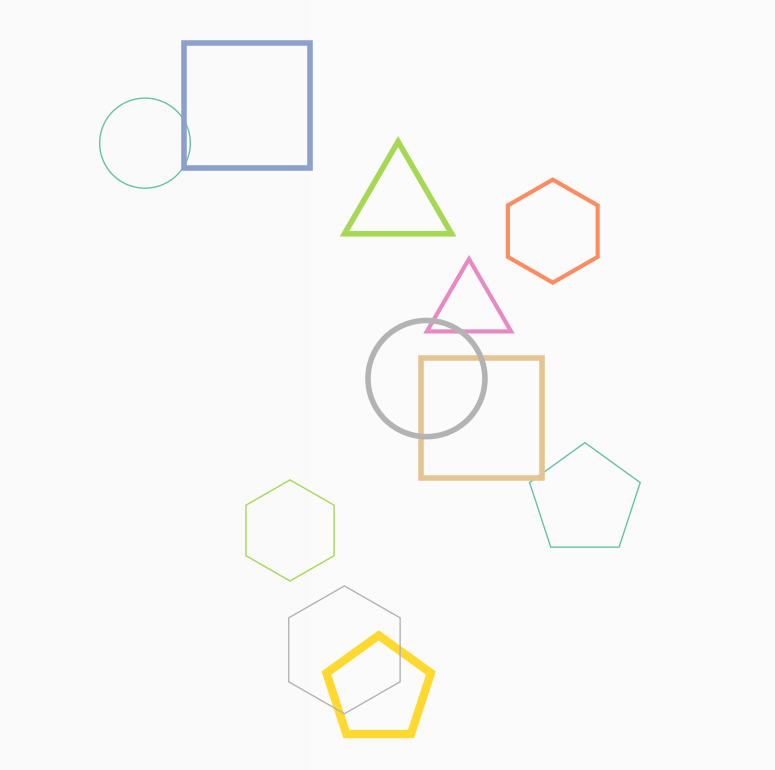[{"shape": "pentagon", "thickness": 0.5, "radius": 0.38, "center": [0.755, 0.35]}, {"shape": "circle", "thickness": 0.5, "radius": 0.29, "center": [0.187, 0.814]}, {"shape": "hexagon", "thickness": 1.5, "radius": 0.33, "center": [0.713, 0.7]}, {"shape": "square", "thickness": 2, "radius": 0.41, "center": [0.319, 0.863]}, {"shape": "triangle", "thickness": 1.5, "radius": 0.31, "center": [0.605, 0.601]}, {"shape": "triangle", "thickness": 2, "radius": 0.4, "center": [0.514, 0.736]}, {"shape": "hexagon", "thickness": 0.5, "radius": 0.33, "center": [0.374, 0.311]}, {"shape": "pentagon", "thickness": 3, "radius": 0.35, "center": [0.489, 0.104]}, {"shape": "square", "thickness": 2, "radius": 0.39, "center": [0.621, 0.457]}, {"shape": "circle", "thickness": 2, "radius": 0.38, "center": [0.55, 0.508]}, {"shape": "hexagon", "thickness": 0.5, "radius": 0.42, "center": [0.444, 0.156]}]